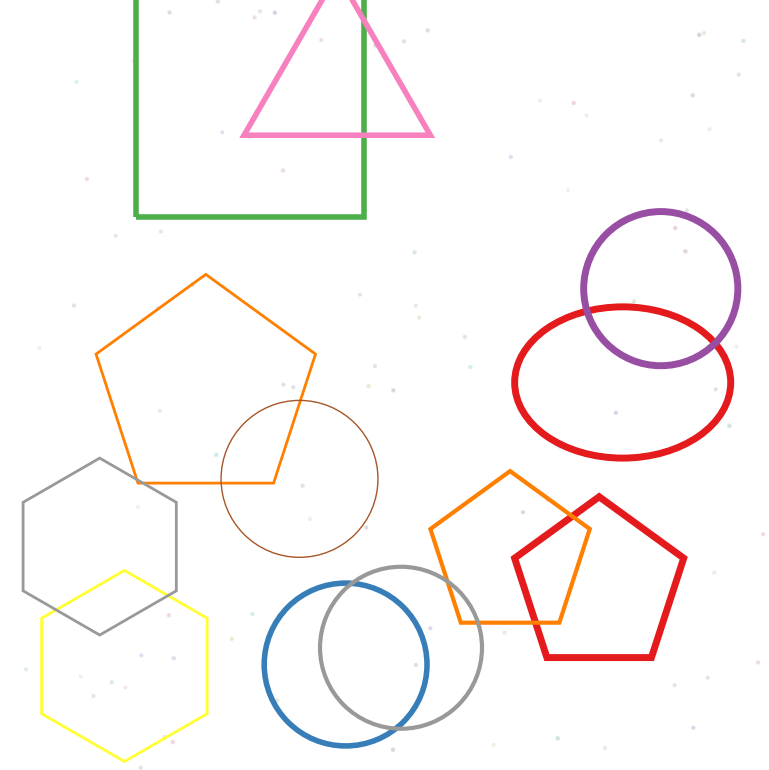[{"shape": "pentagon", "thickness": 2.5, "radius": 0.58, "center": [0.778, 0.239]}, {"shape": "oval", "thickness": 2.5, "radius": 0.7, "center": [0.809, 0.503]}, {"shape": "circle", "thickness": 2, "radius": 0.53, "center": [0.449, 0.137]}, {"shape": "square", "thickness": 2, "radius": 0.74, "center": [0.324, 0.867]}, {"shape": "circle", "thickness": 2.5, "radius": 0.5, "center": [0.858, 0.625]}, {"shape": "pentagon", "thickness": 1.5, "radius": 0.54, "center": [0.662, 0.279]}, {"shape": "pentagon", "thickness": 1, "radius": 0.75, "center": [0.267, 0.494]}, {"shape": "hexagon", "thickness": 1, "radius": 0.62, "center": [0.162, 0.135]}, {"shape": "circle", "thickness": 0.5, "radius": 0.51, "center": [0.389, 0.378]}, {"shape": "triangle", "thickness": 2, "radius": 0.7, "center": [0.438, 0.894]}, {"shape": "hexagon", "thickness": 1, "radius": 0.57, "center": [0.129, 0.29]}, {"shape": "circle", "thickness": 1.5, "radius": 0.53, "center": [0.521, 0.159]}]